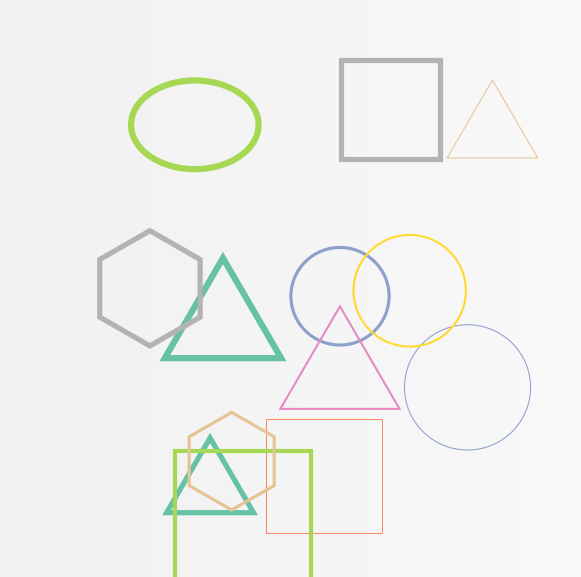[{"shape": "triangle", "thickness": 3, "radius": 0.58, "center": [0.384, 0.437]}, {"shape": "triangle", "thickness": 2.5, "radius": 0.43, "center": [0.361, 0.155]}, {"shape": "square", "thickness": 0.5, "radius": 0.5, "center": [0.557, 0.175]}, {"shape": "circle", "thickness": 1.5, "radius": 0.42, "center": [0.585, 0.486]}, {"shape": "circle", "thickness": 0.5, "radius": 0.54, "center": [0.804, 0.328]}, {"shape": "triangle", "thickness": 1, "radius": 0.59, "center": [0.585, 0.35]}, {"shape": "oval", "thickness": 3, "radius": 0.55, "center": [0.335, 0.783]}, {"shape": "square", "thickness": 2, "radius": 0.58, "center": [0.418, 0.101]}, {"shape": "circle", "thickness": 1, "radius": 0.48, "center": [0.705, 0.496]}, {"shape": "hexagon", "thickness": 1.5, "radius": 0.42, "center": [0.399, 0.201]}, {"shape": "triangle", "thickness": 0.5, "radius": 0.45, "center": [0.847, 0.771]}, {"shape": "hexagon", "thickness": 2.5, "radius": 0.5, "center": [0.258, 0.5]}, {"shape": "square", "thickness": 2.5, "radius": 0.43, "center": [0.672, 0.809]}]